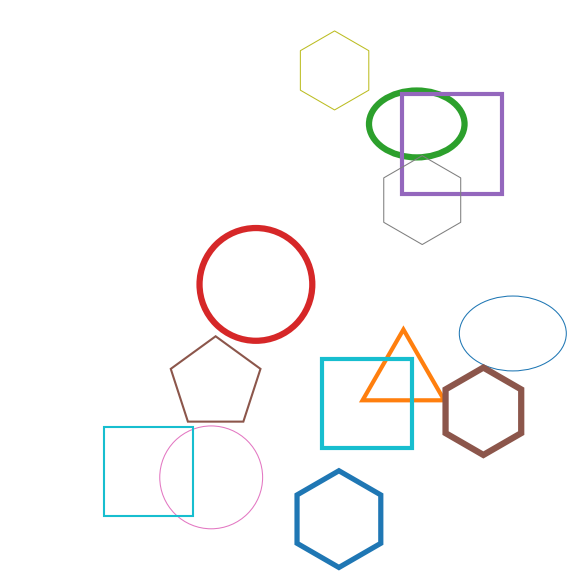[{"shape": "oval", "thickness": 0.5, "radius": 0.46, "center": [0.888, 0.422]}, {"shape": "hexagon", "thickness": 2.5, "radius": 0.42, "center": [0.587, 0.1]}, {"shape": "triangle", "thickness": 2, "radius": 0.41, "center": [0.699, 0.347]}, {"shape": "oval", "thickness": 3, "radius": 0.41, "center": [0.722, 0.784]}, {"shape": "circle", "thickness": 3, "radius": 0.49, "center": [0.443, 0.507]}, {"shape": "square", "thickness": 2, "radius": 0.43, "center": [0.783, 0.75]}, {"shape": "hexagon", "thickness": 3, "radius": 0.38, "center": [0.837, 0.287]}, {"shape": "pentagon", "thickness": 1, "radius": 0.41, "center": [0.373, 0.335]}, {"shape": "circle", "thickness": 0.5, "radius": 0.45, "center": [0.366, 0.173]}, {"shape": "hexagon", "thickness": 0.5, "radius": 0.38, "center": [0.731, 0.653]}, {"shape": "hexagon", "thickness": 0.5, "radius": 0.34, "center": [0.579, 0.877]}, {"shape": "square", "thickness": 1, "radius": 0.38, "center": [0.257, 0.183]}, {"shape": "square", "thickness": 2, "radius": 0.39, "center": [0.636, 0.3]}]